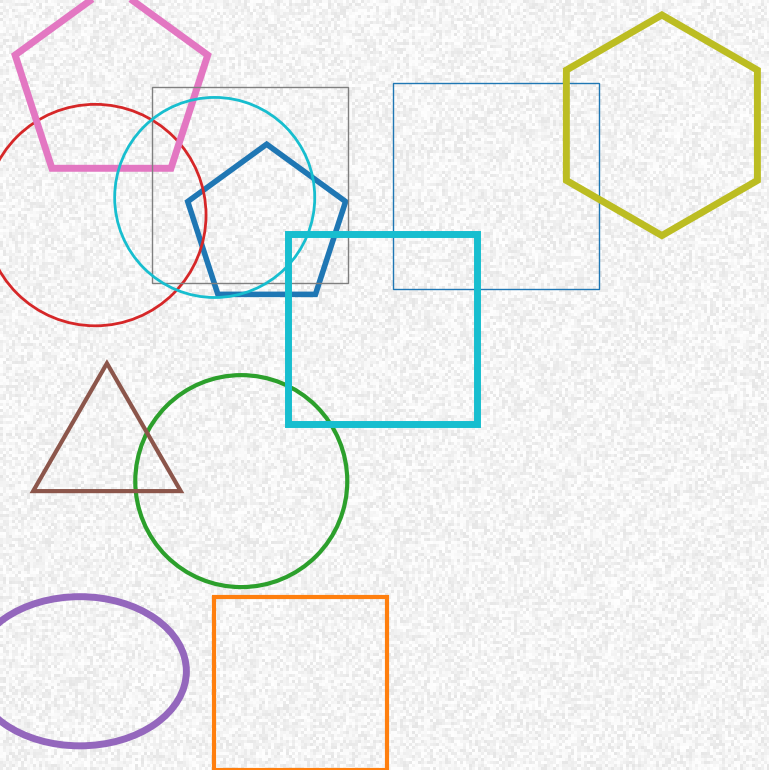[{"shape": "square", "thickness": 0.5, "radius": 0.67, "center": [0.644, 0.759]}, {"shape": "pentagon", "thickness": 2, "radius": 0.54, "center": [0.346, 0.705]}, {"shape": "square", "thickness": 1.5, "radius": 0.56, "center": [0.39, 0.112]}, {"shape": "circle", "thickness": 1.5, "radius": 0.69, "center": [0.313, 0.375]}, {"shape": "circle", "thickness": 1, "radius": 0.72, "center": [0.124, 0.721]}, {"shape": "oval", "thickness": 2.5, "radius": 0.69, "center": [0.104, 0.128]}, {"shape": "triangle", "thickness": 1.5, "radius": 0.55, "center": [0.139, 0.418]}, {"shape": "pentagon", "thickness": 2.5, "radius": 0.66, "center": [0.145, 0.888]}, {"shape": "square", "thickness": 0.5, "radius": 0.64, "center": [0.324, 0.76]}, {"shape": "hexagon", "thickness": 2.5, "radius": 0.72, "center": [0.86, 0.837]}, {"shape": "circle", "thickness": 1, "radius": 0.65, "center": [0.279, 0.744]}, {"shape": "square", "thickness": 2.5, "radius": 0.62, "center": [0.497, 0.572]}]